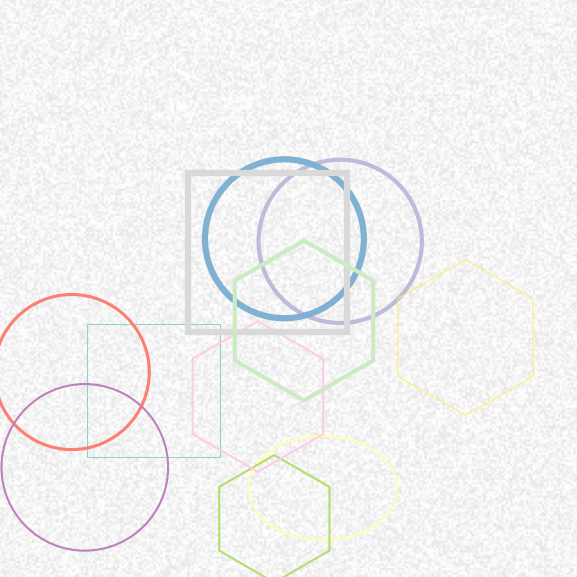[{"shape": "square", "thickness": 0.5, "radius": 0.57, "center": [0.266, 0.322]}, {"shape": "oval", "thickness": 1, "radius": 0.64, "center": [0.559, 0.154]}, {"shape": "circle", "thickness": 2, "radius": 0.71, "center": [0.589, 0.581]}, {"shape": "circle", "thickness": 1.5, "radius": 0.67, "center": [0.124, 0.355]}, {"shape": "circle", "thickness": 3, "radius": 0.69, "center": [0.493, 0.586]}, {"shape": "hexagon", "thickness": 1, "radius": 0.55, "center": [0.475, 0.101]}, {"shape": "hexagon", "thickness": 1, "radius": 0.65, "center": [0.447, 0.313]}, {"shape": "square", "thickness": 3, "radius": 0.69, "center": [0.464, 0.562]}, {"shape": "circle", "thickness": 1, "radius": 0.72, "center": [0.147, 0.19]}, {"shape": "hexagon", "thickness": 2, "radius": 0.69, "center": [0.526, 0.444]}, {"shape": "hexagon", "thickness": 0.5, "radius": 0.68, "center": [0.806, 0.415]}]